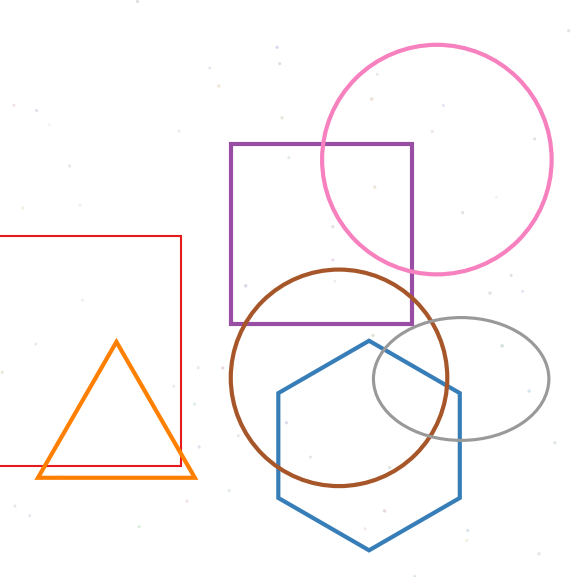[{"shape": "square", "thickness": 1, "radius": 1.0, "center": [0.113, 0.392]}, {"shape": "hexagon", "thickness": 2, "radius": 0.91, "center": [0.639, 0.228]}, {"shape": "square", "thickness": 2, "radius": 0.78, "center": [0.557, 0.594]}, {"shape": "triangle", "thickness": 2, "radius": 0.78, "center": [0.202, 0.25]}, {"shape": "circle", "thickness": 2, "radius": 0.94, "center": [0.587, 0.345]}, {"shape": "circle", "thickness": 2, "radius": 0.99, "center": [0.756, 0.723]}, {"shape": "oval", "thickness": 1.5, "radius": 0.76, "center": [0.799, 0.343]}]